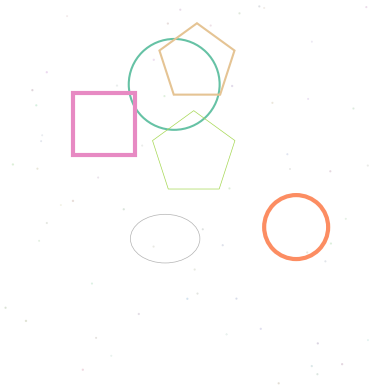[{"shape": "circle", "thickness": 1.5, "radius": 0.59, "center": [0.452, 0.781]}, {"shape": "circle", "thickness": 3, "radius": 0.42, "center": [0.769, 0.41]}, {"shape": "square", "thickness": 3, "radius": 0.4, "center": [0.269, 0.677]}, {"shape": "pentagon", "thickness": 0.5, "radius": 0.56, "center": [0.503, 0.6]}, {"shape": "pentagon", "thickness": 1.5, "radius": 0.51, "center": [0.512, 0.837]}, {"shape": "oval", "thickness": 0.5, "radius": 0.45, "center": [0.429, 0.38]}]